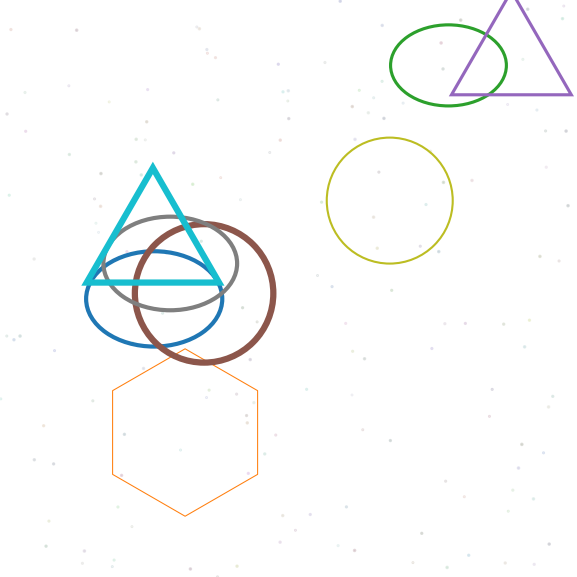[{"shape": "oval", "thickness": 2, "radius": 0.59, "center": [0.267, 0.482]}, {"shape": "hexagon", "thickness": 0.5, "radius": 0.72, "center": [0.321, 0.25]}, {"shape": "oval", "thickness": 1.5, "radius": 0.5, "center": [0.777, 0.886]}, {"shape": "triangle", "thickness": 1.5, "radius": 0.6, "center": [0.886, 0.895]}, {"shape": "circle", "thickness": 3, "radius": 0.6, "center": [0.353, 0.491]}, {"shape": "oval", "thickness": 2, "radius": 0.58, "center": [0.295, 0.543]}, {"shape": "circle", "thickness": 1, "radius": 0.55, "center": [0.675, 0.652]}, {"shape": "triangle", "thickness": 3, "radius": 0.66, "center": [0.265, 0.576]}]